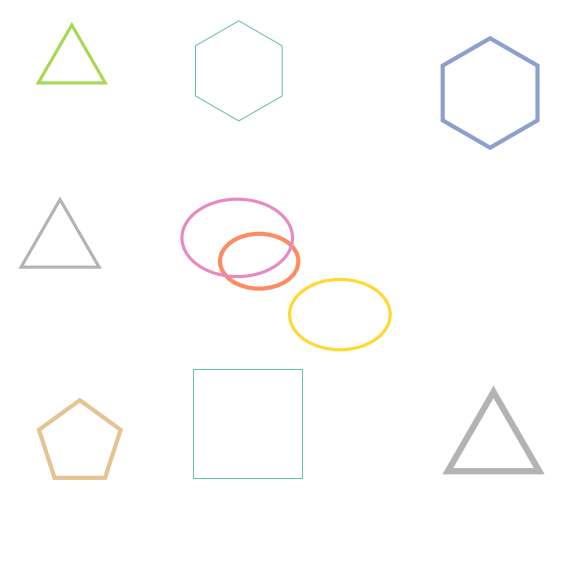[{"shape": "hexagon", "thickness": 0.5, "radius": 0.43, "center": [0.414, 0.876]}, {"shape": "square", "thickness": 0.5, "radius": 0.47, "center": [0.429, 0.266]}, {"shape": "oval", "thickness": 2, "radius": 0.34, "center": [0.449, 0.547]}, {"shape": "hexagon", "thickness": 2, "radius": 0.47, "center": [0.849, 0.838]}, {"shape": "oval", "thickness": 1.5, "radius": 0.48, "center": [0.411, 0.587]}, {"shape": "triangle", "thickness": 1.5, "radius": 0.33, "center": [0.124, 0.889]}, {"shape": "oval", "thickness": 1.5, "radius": 0.44, "center": [0.589, 0.454]}, {"shape": "pentagon", "thickness": 2, "radius": 0.37, "center": [0.138, 0.232]}, {"shape": "triangle", "thickness": 3, "radius": 0.46, "center": [0.855, 0.229]}, {"shape": "triangle", "thickness": 1.5, "radius": 0.39, "center": [0.104, 0.576]}]